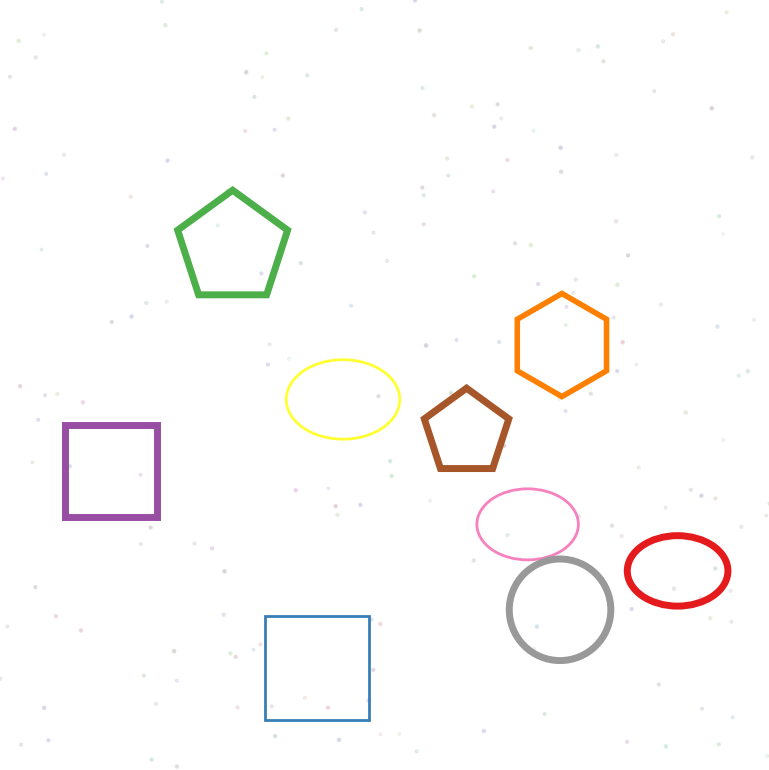[{"shape": "oval", "thickness": 2.5, "radius": 0.33, "center": [0.88, 0.259]}, {"shape": "square", "thickness": 1, "radius": 0.34, "center": [0.412, 0.133]}, {"shape": "pentagon", "thickness": 2.5, "radius": 0.38, "center": [0.302, 0.678]}, {"shape": "square", "thickness": 2.5, "radius": 0.3, "center": [0.144, 0.388]}, {"shape": "hexagon", "thickness": 2, "radius": 0.33, "center": [0.73, 0.552]}, {"shape": "oval", "thickness": 1, "radius": 0.37, "center": [0.445, 0.481]}, {"shape": "pentagon", "thickness": 2.5, "radius": 0.29, "center": [0.606, 0.438]}, {"shape": "oval", "thickness": 1, "radius": 0.33, "center": [0.685, 0.319]}, {"shape": "circle", "thickness": 2.5, "radius": 0.33, "center": [0.727, 0.208]}]